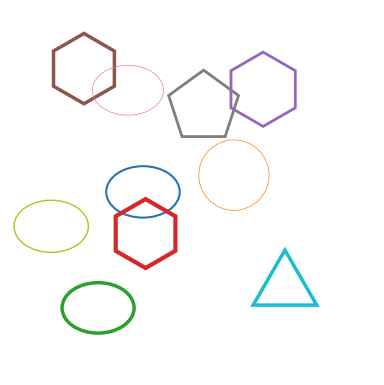[{"shape": "oval", "thickness": 1.5, "radius": 0.48, "center": [0.371, 0.502]}, {"shape": "circle", "thickness": 0.5, "radius": 0.46, "center": [0.608, 0.545]}, {"shape": "oval", "thickness": 2.5, "radius": 0.47, "center": [0.255, 0.2]}, {"shape": "hexagon", "thickness": 3, "radius": 0.45, "center": [0.378, 0.393]}, {"shape": "hexagon", "thickness": 2, "radius": 0.48, "center": [0.683, 0.768]}, {"shape": "hexagon", "thickness": 2.5, "radius": 0.46, "center": [0.218, 0.822]}, {"shape": "oval", "thickness": 0.5, "radius": 0.46, "center": [0.332, 0.766]}, {"shape": "pentagon", "thickness": 2, "radius": 0.48, "center": [0.529, 0.722]}, {"shape": "oval", "thickness": 1, "radius": 0.48, "center": [0.133, 0.412]}, {"shape": "triangle", "thickness": 2.5, "radius": 0.48, "center": [0.74, 0.255]}]